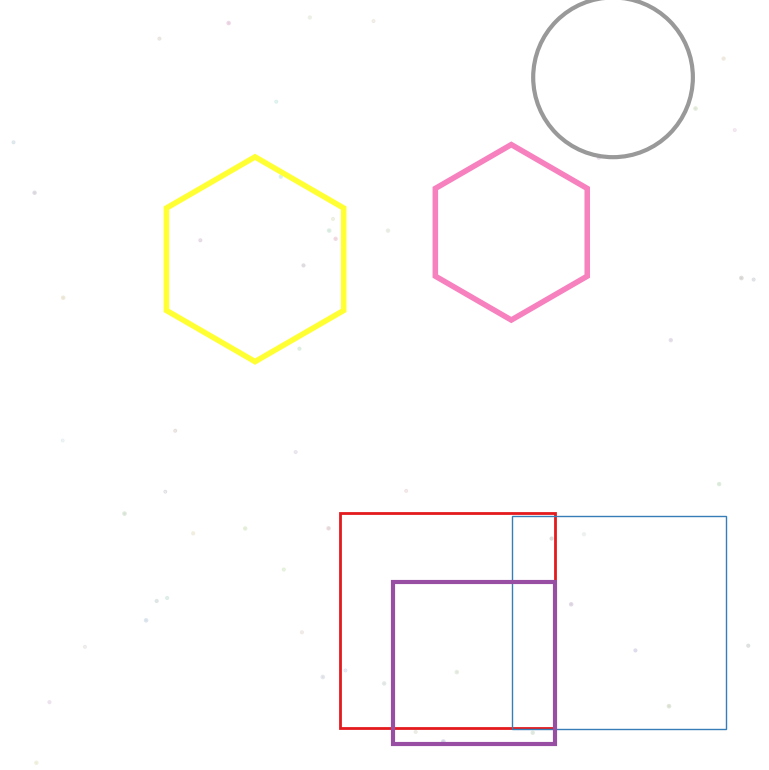[{"shape": "square", "thickness": 1, "radius": 0.7, "center": [0.581, 0.194]}, {"shape": "square", "thickness": 0.5, "radius": 0.69, "center": [0.804, 0.192]}, {"shape": "square", "thickness": 1.5, "radius": 0.53, "center": [0.615, 0.139]}, {"shape": "hexagon", "thickness": 2, "radius": 0.66, "center": [0.331, 0.663]}, {"shape": "hexagon", "thickness": 2, "radius": 0.57, "center": [0.664, 0.698]}, {"shape": "circle", "thickness": 1.5, "radius": 0.52, "center": [0.796, 0.9]}]